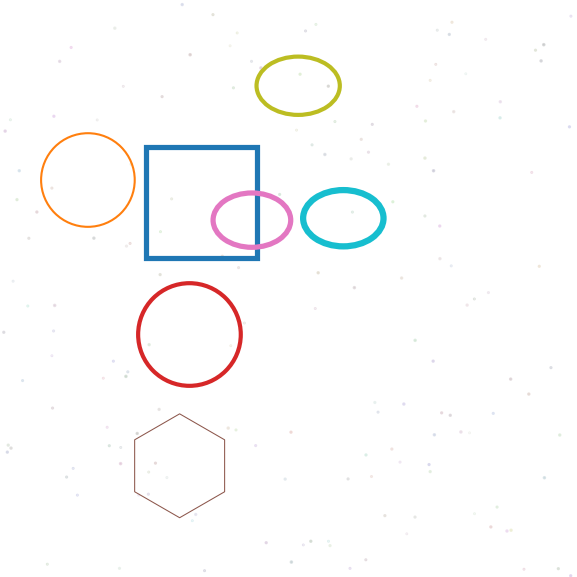[{"shape": "square", "thickness": 2.5, "radius": 0.48, "center": [0.349, 0.648]}, {"shape": "circle", "thickness": 1, "radius": 0.41, "center": [0.152, 0.687]}, {"shape": "circle", "thickness": 2, "radius": 0.44, "center": [0.328, 0.42]}, {"shape": "hexagon", "thickness": 0.5, "radius": 0.45, "center": [0.311, 0.193]}, {"shape": "oval", "thickness": 2.5, "radius": 0.34, "center": [0.436, 0.618]}, {"shape": "oval", "thickness": 2, "radius": 0.36, "center": [0.516, 0.851]}, {"shape": "oval", "thickness": 3, "radius": 0.35, "center": [0.595, 0.621]}]